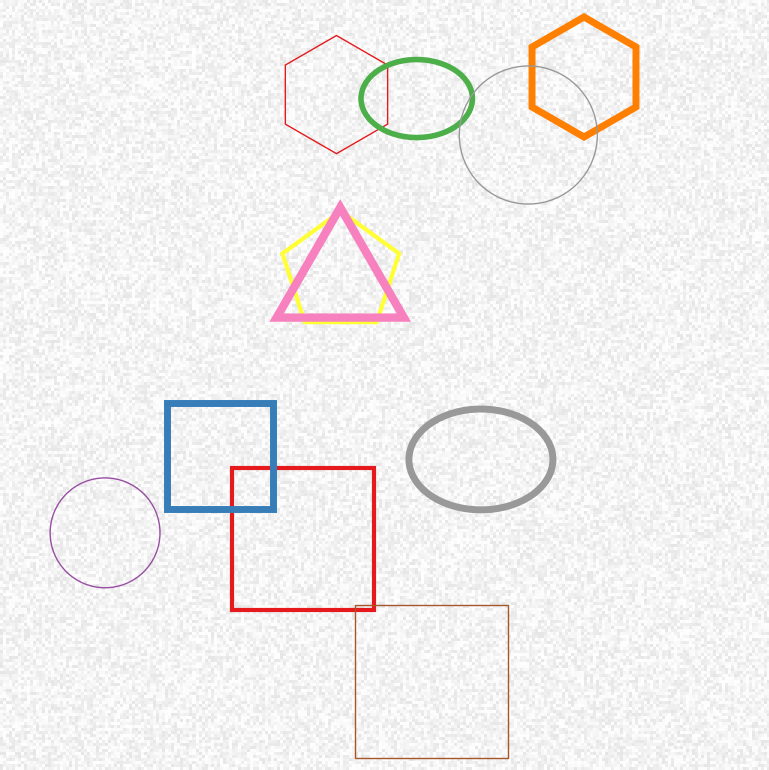[{"shape": "square", "thickness": 1.5, "radius": 0.46, "center": [0.394, 0.3]}, {"shape": "hexagon", "thickness": 0.5, "radius": 0.38, "center": [0.437, 0.877]}, {"shape": "square", "thickness": 2.5, "radius": 0.34, "center": [0.286, 0.408]}, {"shape": "oval", "thickness": 2, "radius": 0.36, "center": [0.541, 0.872]}, {"shape": "circle", "thickness": 0.5, "radius": 0.36, "center": [0.136, 0.308]}, {"shape": "hexagon", "thickness": 2.5, "radius": 0.39, "center": [0.758, 0.9]}, {"shape": "pentagon", "thickness": 1.5, "radius": 0.4, "center": [0.443, 0.646]}, {"shape": "square", "thickness": 0.5, "radius": 0.5, "center": [0.56, 0.115]}, {"shape": "triangle", "thickness": 3, "radius": 0.48, "center": [0.442, 0.635]}, {"shape": "oval", "thickness": 2.5, "radius": 0.47, "center": [0.625, 0.403]}, {"shape": "circle", "thickness": 0.5, "radius": 0.45, "center": [0.686, 0.825]}]